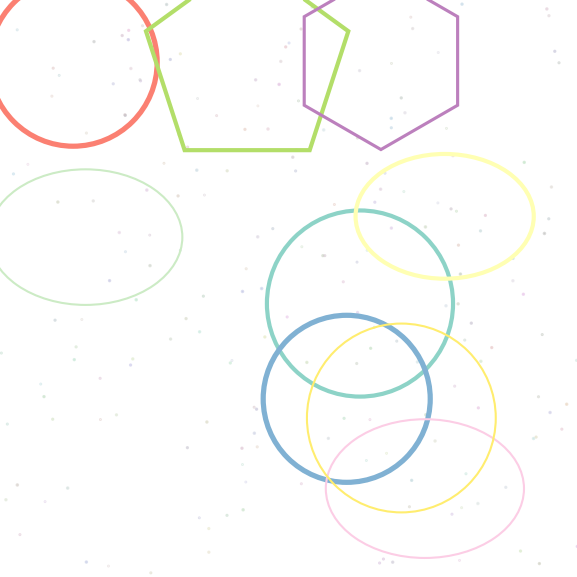[{"shape": "circle", "thickness": 2, "radius": 0.81, "center": [0.623, 0.474]}, {"shape": "oval", "thickness": 2, "radius": 0.77, "center": [0.77, 0.625]}, {"shape": "circle", "thickness": 2.5, "radius": 0.73, "center": [0.127, 0.891]}, {"shape": "circle", "thickness": 2.5, "radius": 0.72, "center": [0.6, 0.309]}, {"shape": "pentagon", "thickness": 2, "radius": 0.92, "center": [0.428, 0.888]}, {"shape": "oval", "thickness": 1, "radius": 0.86, "center": [0.736, 0.153]}, {"shape": "hexagon", "thickness": 1.5, "radius": 0.77, "center": [0.66, 0.894]}, {"shape": "oval", "thickness": 1, "radius": 0.84, "center": [0.148, 0.589]}, {"shape": "circle", "thickness": 1, "radius": 0.82, "center": [0.695, 0.275]}]